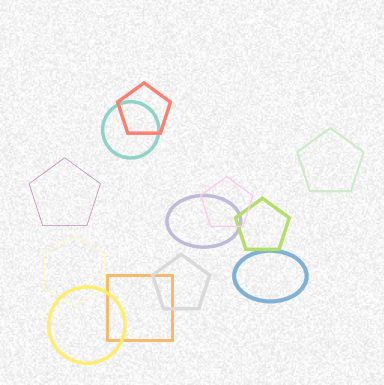[{"shape": "circle", "thickness": 2.5, "radius": 0.37, "center": [0.34, 0.663]}, {"shape": "hexagon", "thickness": 0.5, "radius": 0.45, "center": [0.193, 0.296]}, {"shape": "oval", "thickness": 2.5, "radius": 0.48, "center": [0.529, 0.425]}, {"shape": "pentagon", "thickness": 2.5, "radius": 0.36, "center": [0.374, 0.713]}, {"shape": "oval", "thickness": 3, "radius": 0.47, "center": [0.702, 0.283]}, {"shape": "square", "thickness": 2, "radius": 0.43, "center": [0.363, 0.202]}, {"shape": "pentagon", "thickness": 2.5, "radius": 0.37, "center": [0.682, 0.412]}, {"shape": "pentagon", "thickness": 1, "radius": 0.36, "center": [0.589, 0.47]}, {"shape": "pentagon", "thickness": 2.5, "radius": 0.39, "center": [0.471, 0.261]}, {"shape": "pentagon", "thickness": 0.5, "radius": 0.49, "center": [0.168, 0.493]}, {"shape": "pentagon", "thickness": 1.5, "radius": 0.45, "center": [0.858, 0.577]}, {"shape": "circle", "thickness": 2.5, "radius": 0.5, "center": [0.225, 0.155]}]